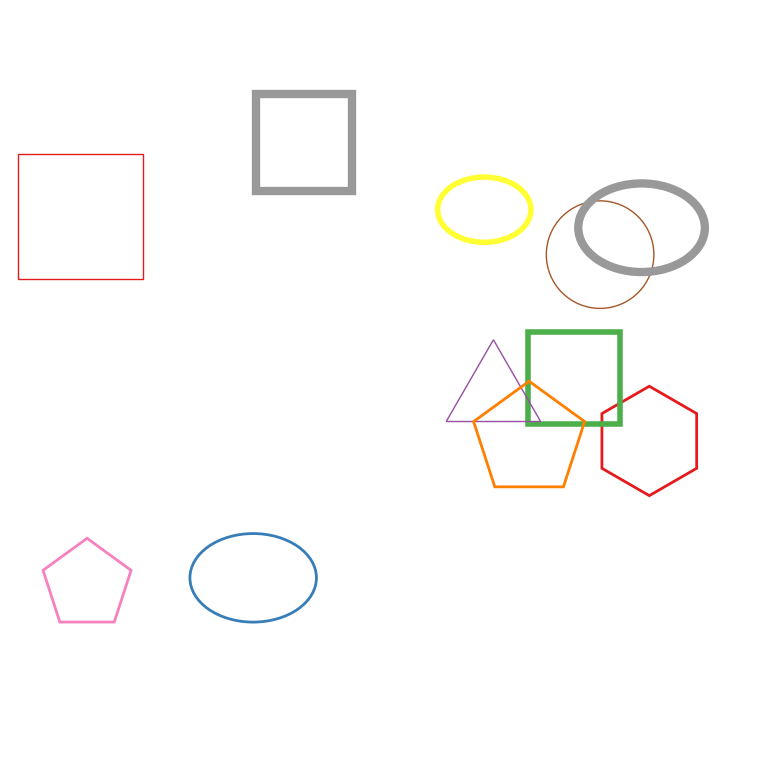[{"shape": "square", "thickness": 0.5, "radius": 0.4, "center": [0.105, 0.719]}, {"shape": "hexagon", "thickness": 1, "radius": 0.36, "center": [0.843, 0.427]}, {"shape": "oval", "thickness": 1, "radius": 0.41, "center": [0.329, 0.25]}, {"shape": "square", "thickness": 2, "radius": 0.3, "center": [0.746, 0.509]}, {"shape": "triangle", "thickness": 0.5, "radius": 0.35, "center": [0.641, 0.488]}, {"shape": "pentagon", "thickness": 1, "radius": 0.38, "center": [0.687, 0.429]}, {"shape": "oval", "thickness": 2, "radius": 0.3, "center": [0.629, 0.728]}, {"shape": "circle", "thickness": 0.5, "radius": 0.35, "center": [0.779, 0.669]}, {"shape": "pentagon", "thickness": 1, "radius": 0.3, "center": [0.113, 0.241]}, {"shape": "square", "thickness": 3, "radius": 0.31, "center": [0.395, 0.815]}, {"shape": "oval", "thickness": 3, "radius": 0.41, "center": [0.833, 0.704]}]